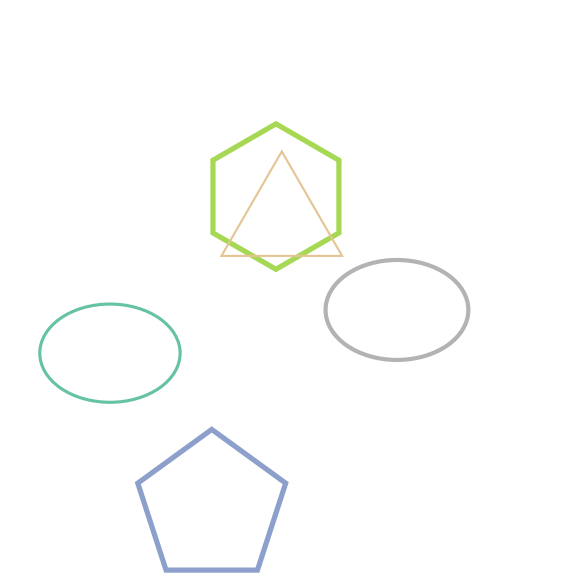[{"shape": "oval", "thickness": 1.5, "radius": 0.61, "center": [0.19, 0.388]}, {"shape": "pentagon", "thickness": 2.5, "radius": 0.67, "center": [0.367, 0.121]}, {"shape": "hexagon", "thickness": 2.5, "radius": 0.63, "center": [0.478, 0.659]}, {"shape": "triangle", "thickness": 1, "radius": 0.6, "center": [0.488, 0.616]}, {"shape": "oval", "thickness": 2, "radius": 0.62, "center": [0.687, 0.462]}]